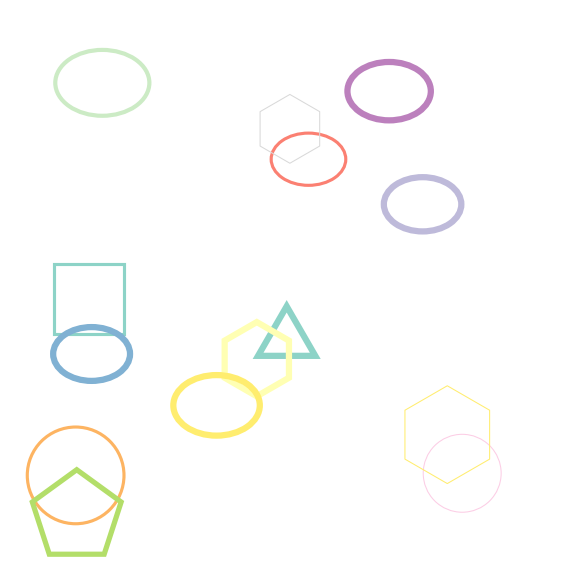[{"shape": "square", "thickness": 1.5, "radius": 0.3, "center": [0.154, 0.481]}, {"shape": "triangle", "thickness": 3, "radius": 0.29, "center": [0.496, 0.412]}, {"shape": "hexagon", "thickness": 3, "radius": 0.32, "center": [0.445, 0.377]}, {"shape": "oval", "thickness": 3, "radius": 0.34, "center": [0.732, 0.645]}, {"shape": "oval", "thickness": 1.5, "radius": 0.32, "center": [0.534, 0.723]}, {"shape": "oval", "thickness": 3, "radius": 0.33, "center": [0.159, 0.386]}, {"shape": "circle", "thickness": 1.5, "radius": 0.42, "center": [0.131, 0.176]}, {"shape": "pentagon", "thickness": 2.5, "radius": 0.4, "center": [0.133, 0.105]}, {"shape": "circle", "thickness": 0.5, "radius": 0.34, "center": [0.8, 0.18]}, {"shape": "hexagon", "thickness": 0.5, "radius": 0.3, "center": [0.502, 0.776]}, {"shape": "oval", "thickness": 3, "radius": 0.36, "center": [0.674, 0.841]}, {"shape": "oval", "thickness": 2, "radius": 0.41, "center": [0.177, 0.856]}, {"shape": "hexagon", "thickness": 0.5, "radius": 0.42, "center": [0.775, 0.246]}, {"shape": "oval", "thickness": 3, "radius": 0.37, "center": [0.375, 0.297]}]